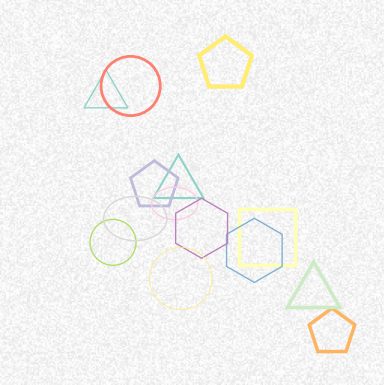[{"shape": "triangle", "thickness": 1, "radius": 0.33, "center": [0.275, 0.753]}, {"shape": "triangle", "thickness": 1.5, "radius": 0.37, "center": [0.464, 0.523]}, {"shape": "square", "thickness": 2.5, "radius": 0.36, "center": [0.695, 0.385]}, {"shape": "pentagon", "thickness": 2, "radius": 0.32, "center": [0.401, 0.518]}, {"shape": "circle", "thickness": 2, "radius": 0.38, "center": [0.339, 0.777]}, {"shape": "hexagon", "thickness": 1, "radius": 0.42, "center": [0.661, 0.35]}, {"shape": "pentagon", "thickness": 2.5, "radius": 0.31, "center": [0.862, 0.137]}, {"shape": "circle", "thickness": 1, "radius": 0.3, "center": [0.294, 0.371]}, {"shape": "oval", "thickness": 1, "radius": 0.3, "center": [0.454, 0.472]}, {"shape": "oval", "thickness": 1, "radius": 0.41, "center": [0.351, 0.432]}, {"shape": "hexagon", "thickness": 1, "radius": 0.39, "center": [0.524, 0.407]}, {"shape": "triangle", "thickness": 2.5, "radius": 0.4, "center": [0.815, 0.241]}, {"shape": "circle", "thickness": 0.5, "radius": 0.41, "center": [0.47, 0.277]}, {"shape": "pentagon", "thickness": 3, "radius": 0.36, "center": [0.586, 0.833]}]